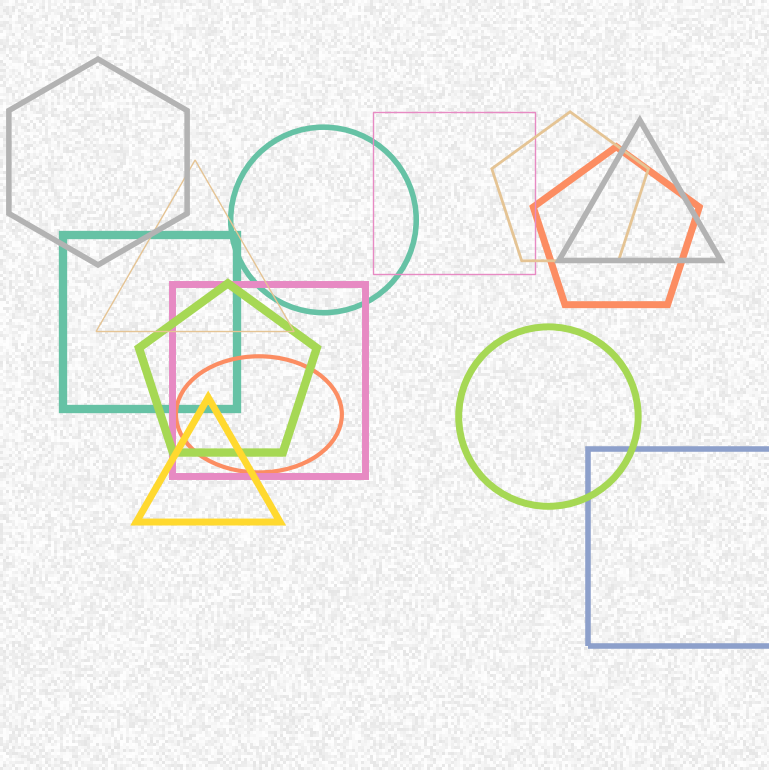[{"shape": "circle", "thickness": 2, "radius": 0.6, "center": [0.42, 0.714]}, {"shape": "square", "thickness": 3, "radius": 0.57, "center": [0.195, 0.582]}, {"shape": "oval", "thickness": 1.5, "radius": 0.54, "center": [0.336, 0.462]}, {"shape": "pentagon", "thickness": 2.5, "radius": 0.57, "center": [0.8, 0.696]}, {"shape": "square", "thickness": 2, "radius": 0.64, "center": [0.891, 0.289]}, {"shape": "square", "thickness": 2.5, "radius": 0.62, "center": [0.349, 0.506]}, {"shape": "square", "thickness": 0.5, "radius": 0.53, "center": [0.59, 0.75]}, {"shape": "circle", "thickness": 2.5, "radius": 0.58, "center": [0.712, 0.459]}, {"shape": "pentagon", "thickness": 3, "radius": 0.61, "center": [0.296, 0.511]}, {"shape": "triangle", "thickness": 2.5, "radius": 0.54, "center": [0.27, 0.376]}, {"shape": "pentagon", "thickness": 1, "radius": 0.53, "center": [0.74, 0.748]}, {"shape": "triangle", "thickness": 0.5, "radius": 0.74, "center": [0.253, 0.644]}, {"shape": "hexagon", "thickness": 2, "radius": 0.67, "center": [0.127, 0.79]}, {"shape": "triangle", "thickness": 2, "radius": 0.61, "center": [0.831, 0.722]}]